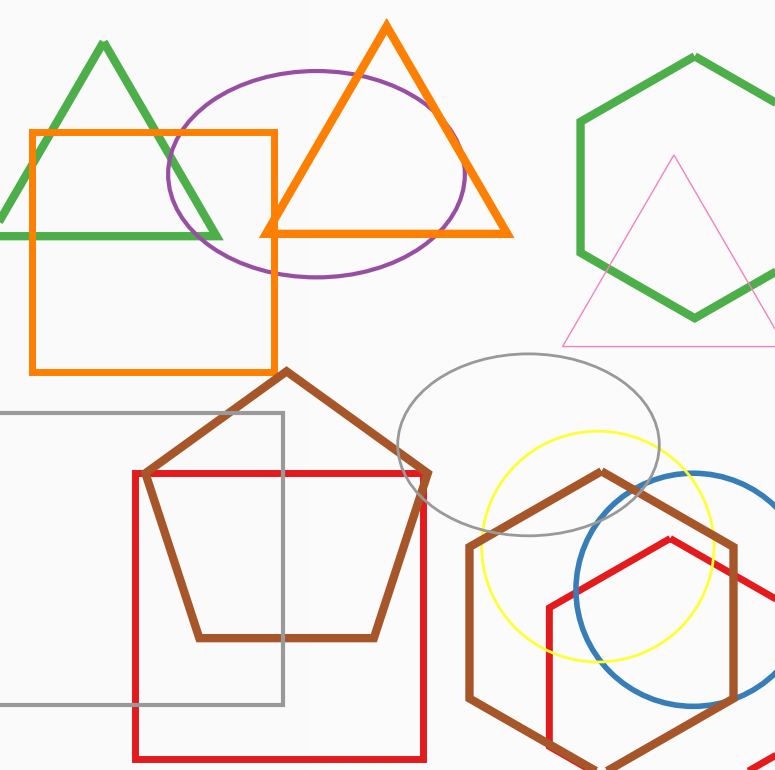[{"shape": "hexagon", "thickness": 2.5, "radius": 0.9, "center": [0.865, 0.121]}, {"shape": "square", "thickness": 2.5, "radius": 0.93, "center": [0.36, 0.2]}, {"shape": "circle", "thickness": 2, "radius": 0.76, "center": [0.895, 0.234]}, {"shape": "triangle", "thickness": 3, "radius": 0.84, "center": [0.134, 0.777]}, {"shape": "hexagon", "thickness": 3, "radius": 0.85, "center": [0.896, 0.757]}, {"shape": "oval", "thickness": 1.5, "radius": 0.96, "center": [0.408, 0.774]}, {"shape": "square", "thickness": 2.5, "radius": 0.78, "center": [0.198, 0.673]}, {"shape": "triangle", "thickness": 3, "radius": 0.9, "center": [0.499, 0.786]}, {"shape": "circle", "thickness": 1, "radius": 0.75, "center": [0.771, 0.29]}, {"shape": "hexagon", "thickness": 3, "radius": 0.98, "center": [0.776, 0.191]}, {"shape": "pentagon", "thickness": 3, "radius": 0.96, "center": [0.37, 0.326]}, {"shape": "triangle", "thickness": 0.5, "radius": 0.83, "center": [0.87, 0.633]}, {"shape": "square", "thickness": 1.5, "radius": 0.95, "center": [0.175, 0.274]}, {"shape": "oval", "thickness": 1, "radius": 0.84, "center": [0.682, 0.422]}]